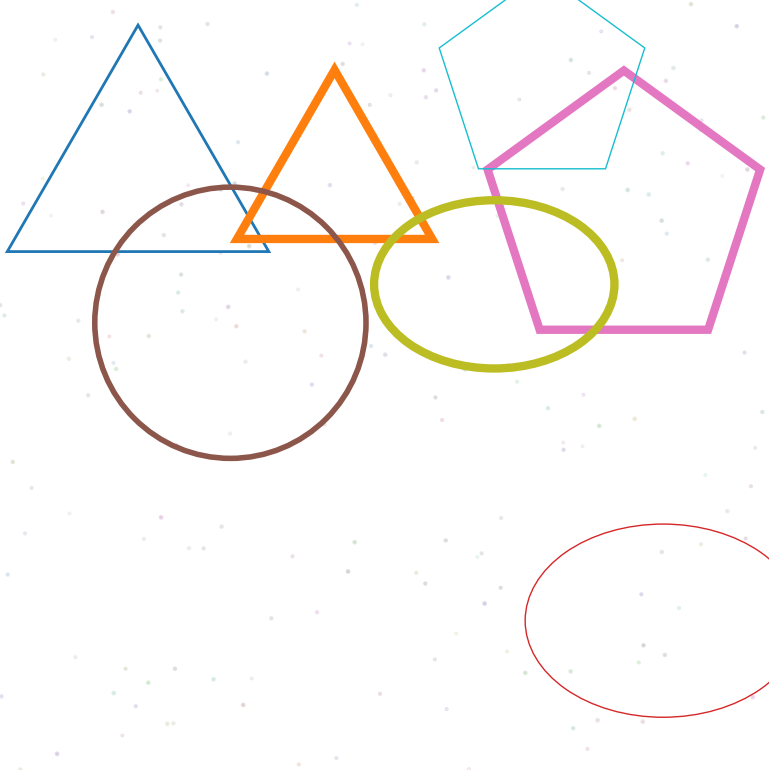[{"shape": "triangle", "thickness": 1, "radius": 0.98, "center": [0.179, 0.771]}, {"shape": "triangle", "thickness": 3, "radius": 0.73, "center": [0.435, 0.763]}, {"shape": "oval", "thickness": 0.5, "radius": 0.9, "center": [0.861, 0.194]}, {"shape": "circle", "thickness": 2, "radius": 0.88, "center": [0.299, 0.581]}, {"shape": "pentagon", "thickness": 3, "radius": 0.93, "center": [0.81, 0.722]}, {"shape": "oval", "thickness": 3, "radius": 0.78, "center": [0.642, 0.631]}, {"shape": "pentagon", "thickness": 0.5, "radius": 0.7, "center": [0.704, 0.894]}]